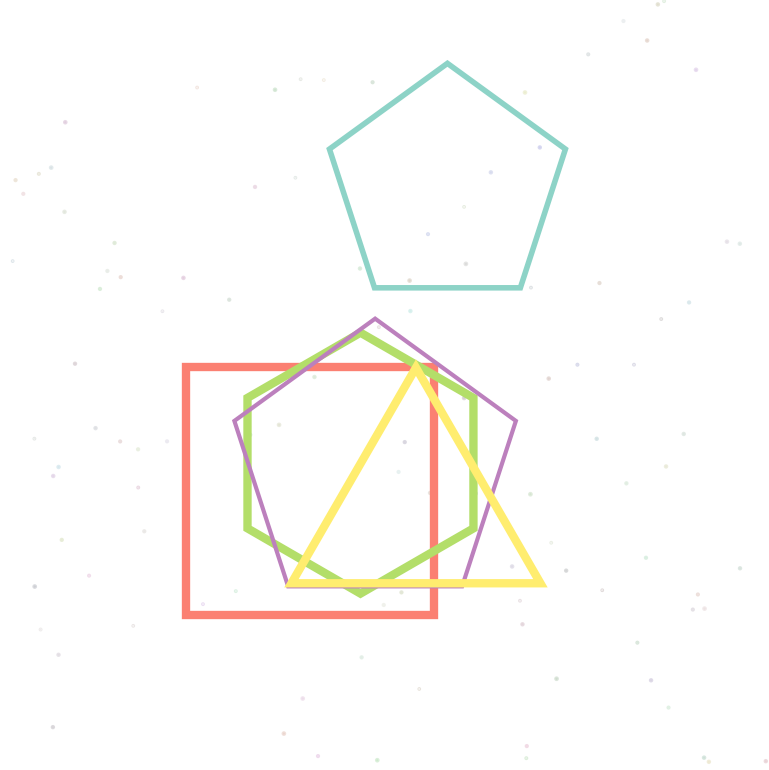[{"shape": "pentagon", "thickness": 2, "radius": 0.81, "center": [0.581, 0.757]}, {"shape": "square", "thickness": 3, "radius": 0.81, "center": [0.402, 0.362]}, {"shape": "hexagon", "thickness": 3, "radius": 0.85, "center": [0.468, 0.399]}, {"shape": "pentagon", "thickness": 1.5, "radius": 0.96, "center": [0.487, 0.394]}, {"shape": "triangle", "thickness": 3, "radius": 0.93, "center": [0.54, 0.336]}]